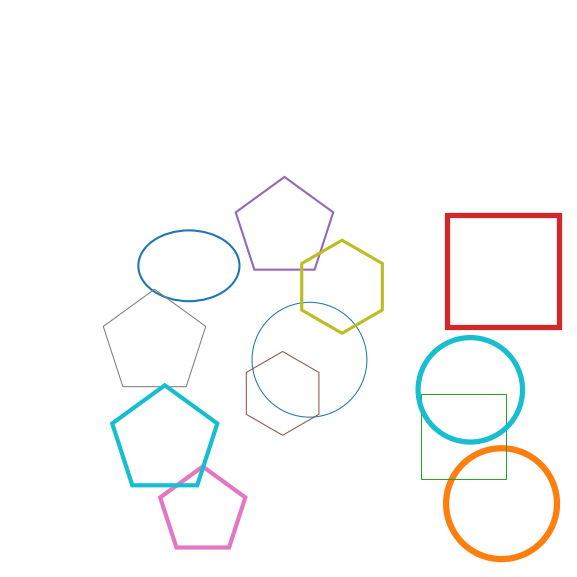[{"shape": "oval", "thickness": 1, "radius": 0.44, "center": [0.327, 0.539]}, {"shape": "circle", "thickness": 0.5, "radius": 0.5, "center": [0.536, 0.376]}, {"shape": "circle", "thickness": 3, "radius": 0.48, "center": [0.869, 0.127]}, {"shape": "square", "thickness": 0.5, "radius": 0.37, "center": [0.803, 0.242]}, {"shape": "square", "thickness": 2.5, "radius": 0.48, "center": [0.871, 0.53]}, {"shape": "pentagon", "thickness": 1, "radius": 0.44, "center": [0.493, 0.604]}, {"shape": "hexagon", "thickness": 0.5, "radius": 0.36, "center": [0.489, 0.318]}, {"shape": "pentagon", "thickness": 2, "radius": 0.39, "center": [0.351, 0.114]}, {"shape": "pentagon", "thickness": 0.5, "radius": 0.47, "center": [0.268, 0.405]}, {"shape": "hexagon", "thickness": 1.5, "radius": 0.4, "center": [0.592, 0.503]}, {"shape": "pentagon", "thickness": 2, "radius": 0.48, "center": [0.285, 0.236]}, {"shape": "circle", "thickness": 2.5, "radius": 0.45, "center": [0.814, 0.324]}]